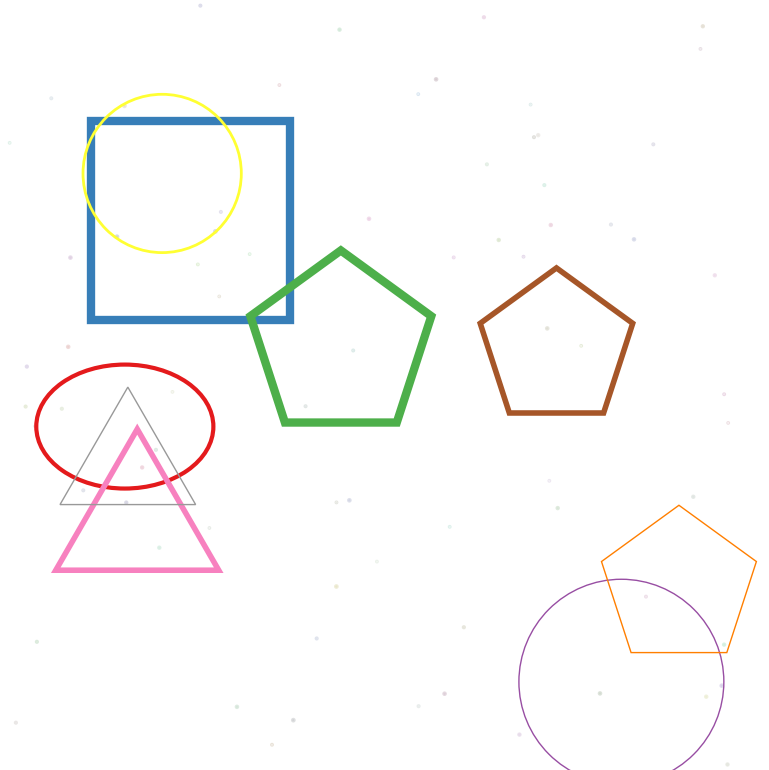[{"shape": "oval", "thickness": 1.5, "radius": 0.57, "center": [0.162, 0.446]}, {"shape": "square", "thickness": 3, "radius": 0.64, "center": [0.248, 0.713]}, {"shape": "pentagon", "thickness": 3, "radius": 0.62, "center": [0.443, 0.551]}, {"shape": "circle", "thickness": 0.5, "radius": 0.67, "center": [0.807, 0.115]}, {"shape": "pentagon", "thickness": 0.5, "radius": 0.53, "center": [0.882, 0.238]}, {"shape": "circle", "thickness": 1, "radius": 0.51, "center": [0.211, 0.775]}, {"shape": "pentagon", "thickness": 2, "radius": 0.52, "center": [0.723, 0.548]}, {"shape": "triangle", "thickness": 2, "radius": 0.61, "center": [0.178, 0.321]}, {"shape": "triangle", "thickness": 0.5, "radius": 0.51, "center": [0.166, 0.396]}]